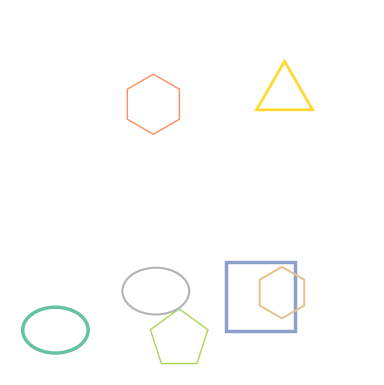[{"shape": "oval", "thickness": 2.5, "radius": 0.43, "center": [0.144, 0.143]}, {"shape": "hexagon", "thickness": 1, "radius": 0.39, "center": [0.398, 0.729]}, {"shape": "square", "thickness": 2.5, "radius": 0.44, "center": [0.677, 0.229]}, {"shape": "pentagon", "thickness": 1, "radius": 0.39, "center": [0.465, 0.119]}, {"shape": "triangle", "thickness": 2, "radius": 0.42, "center": [0.739, 0.757]}, {"shape": "hexagon", "thickness": 1.5, "radius": 0.33, "center": [0.732, 0.24]}, {"shape": "oval", "thickness": 1.5, "radius": 0.43, "center": [0.405, 0.244]}]